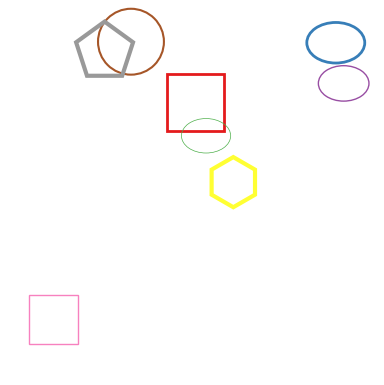[{"shape": "square", "thickness": 2, "radius": 0.37, "center": [0.509, 0.734]}, {"shape": "oval", "thickness": 2, "radius": 0.38, "center": [0.872, 0.889]}, {"shape": "oval", "thickness": 0.5, "radius": 0.32, "center": [0.535, 0.647]}, {"shape": "oval", "thickness": 1, "radius": 0.33, "center": [0.893, 0.783]}, {"shape": "hexagon", "thickness": 3, "radius": 0.33, "center": [0.606, 0.527]}, {"shape": "circle", "thickness": 1.5, "radius": 0.43, "center": [0.34, 0.892]}, {"shape": "square", "thickness": 1, "radius": 0.32, "center": [0.14, 0.17]}, {"shape": "pentagon", "thickness": 3, "radius": 0.39, "center": [0.272, 0.866]}]